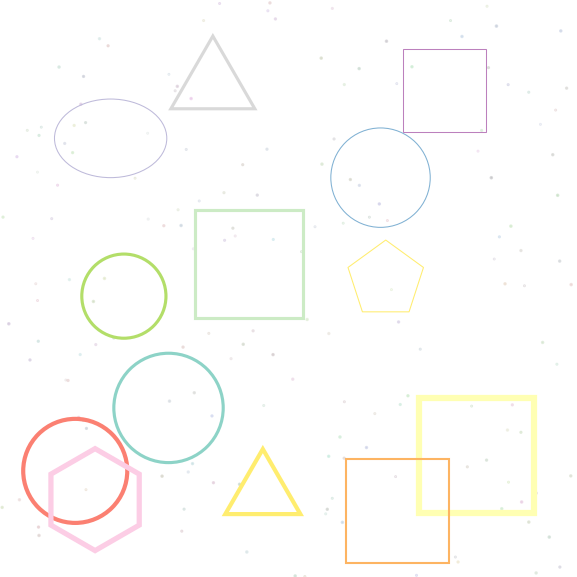[{"shape": "circle", "thickness": 1.5, "radius": 0.47, "center": [0.292, 0.293]}, {"shape": "square", "thickness": 3, "radius": 0.5, "center": [0.825, 0.211]}, {"shape": "oval", "thickness": 0.5, "radius": 0.49, "center": [0.192, 0.76]}, {"shape": "circle", "thickness": 2, "radius": 0.45, "center": [0.13, 0.184]}, {"shape": "circle", "thickness": 0.5, "radius": 0.43, "center": [0.659, 0.692]}, {"shape": "square", "thickness": 1, "radius": 0.45, "center": [0.688, 0.114]}, {"shape": "circle", "thickness": 1.5, "radius": 0.36, "center": [0.215, 0.486]}, {"shape": "hexagon", "thickness": 2.5, "radius": 0.44, "center": [0.165, 0.134]}, {"shape": "triangle", "thickness": 1.5, "radius": 0.42, "center": [0.369, 0.853]}, {"shape": "square", "thickness": 0.5, "radius": 0.36, "center": [0.77, 0.842]}, {"shape": "square", "thickness": 1.5, "radius": 0.47, "center": [0.432, 0.542]}, {"shape": "pentagon", "thickness": 0.5, "radius": 0.34, "center": [0.668, 0.515]}, {"shape": "triangle", "thickness": 2, "radius": 0.38, "center": [0.455, 0.146]}]